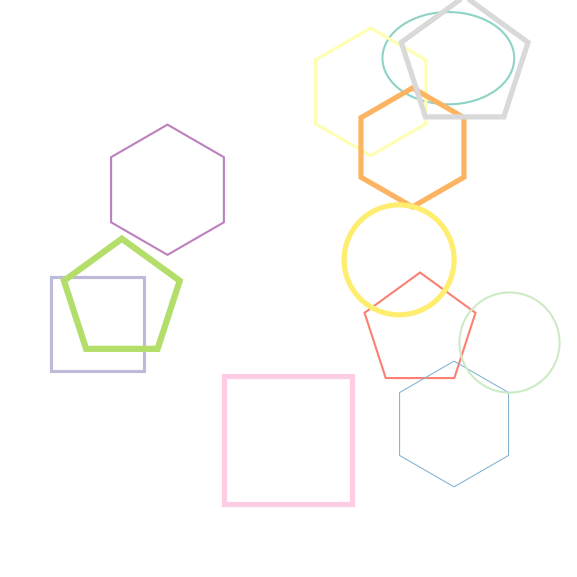[{"shape": "oval", "thickness": 1, "radius": 0.57, "center": [0.776, 0.898]}, {"shape": "hexagon", "thickness": 1.5, "radius": 0.55, "center": [0.642, 0.84]}, {"shape": "square", "thickness": 1.5, "radius": 0.4, "center": [0.169, 0.438]}, {"shape": "pentagon", "thickness": 1, "radius": 0.51, "center": [0.727, 0.426]}, {"shape": "hexagon", "thickness": 0.5, "radius": 0.54, "center": [0.786, 0.265]}, {"shape": "hexagon", "thickness": 2.5, "radius": 0.51, "center": [0.714, 0.744]}, {"shape": "pentagon", "thickness": 3, "radius": 0.53, "center": [0.211, 0.48]}, {"shape": "square", "thickness": 2.5, "radius": 0.55, "center": [0.498, 0.237]}, {"shape": "pentagon", "thickness": 2.5, "radius": 0.58, "center": [0.805, 0.89]}, {"shape": "hexagon", "thickness": 1, "radius": 0.56, "center": [0.29, 0.671]}, {"shape": "circle", "thickness": 1, "radius": 0.43, "center": [0.882, 0.406]}, {"shape": "circle", "thickness": 2.5, "radius": 0.48, "center": [0.691, 0.549]}]